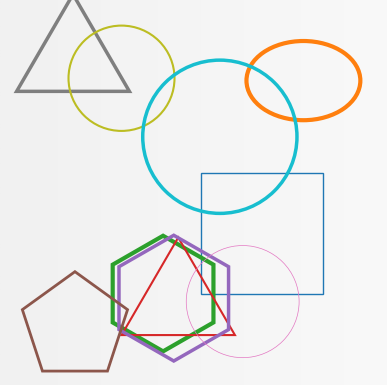[{"shape": "square", "thickness": 1, "radius": 0.79, "center": [0.677, 0.394]}, {"shape": "oval", "thickness": 3, "radius": 0.73, "center": [0.783, 0.791]}, {"shape": "hexagon", "thickness": 3, "radius": 0.75, "center": [0.421, 0.238]}, {"shape": "triangle", "thickness": 1.5, "radius": 0.84, "center": [0.46, 0.214]}, {"shape": "hexagon", "thickness": 2.5, "radius": 0.82, "center": [0.448, 0.226]}, {"shape": "pentagon", "thickness": 2, "radius": 0.71, "center": [0.193, 0.152]}, {"shape": "circle", "thickness": 0.5, "radius": 0.73, "center": [0.626, 0.217]}, {"shape": "triangle", "thickness": 2.5, "radius": 0.84, "center": [0.188, 0.847]}, {"shape": "circle", "thickness": 1.5, "radius": 0.68, "center": [0.314, 0.797]}, {"shape": "circle", "thickness": 2.5, "radius": 1.0, "center": [0.567, 0.645]}]